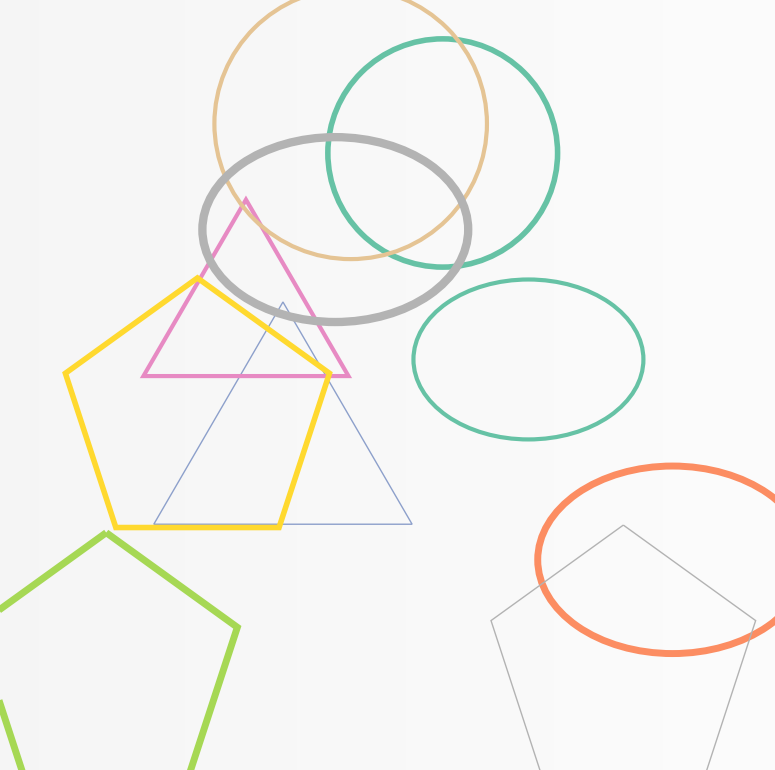[{"shape": "circle", "thickness": 2, "radius": 0.74, "center": [0.571, 0.801]}, {"shape": "oval", "thickness": 1.5, "radius": 0.74, "center": [0.682, 0.533]}, {"shape": "oval", "thickness": 2.5, "radius": 0.87, "center": [0.868, 0.273]}, {"shape": "triangle", "thickness": 0.5, "radius": 0.96, "center": [0.365, 0.415]}, {"shape": "triangle", "thickness": 1.5, "radius": 0.76, "center": [0.317, 0.588]}, {"shape": "pentagon", "thickness": 2.5, "radius": 0.89, "center": [0.137, 0.13]}, {"shape": "pentagon", "thickness": 2, "radius": 0.9, "center": [0.255, 0.46]}, {"shape": "circle", "thickness": 1.5, "radius": 0.88, "center": [0.452, 0.839]}, {"shape": "pentagon", "thickness": 0.5, "radius": 0.9, "center": [0.804, 0.139]}, {"shape": "oval", "thickness": 3, "radius": 0.86, "center": [0.433, 0.702]}]